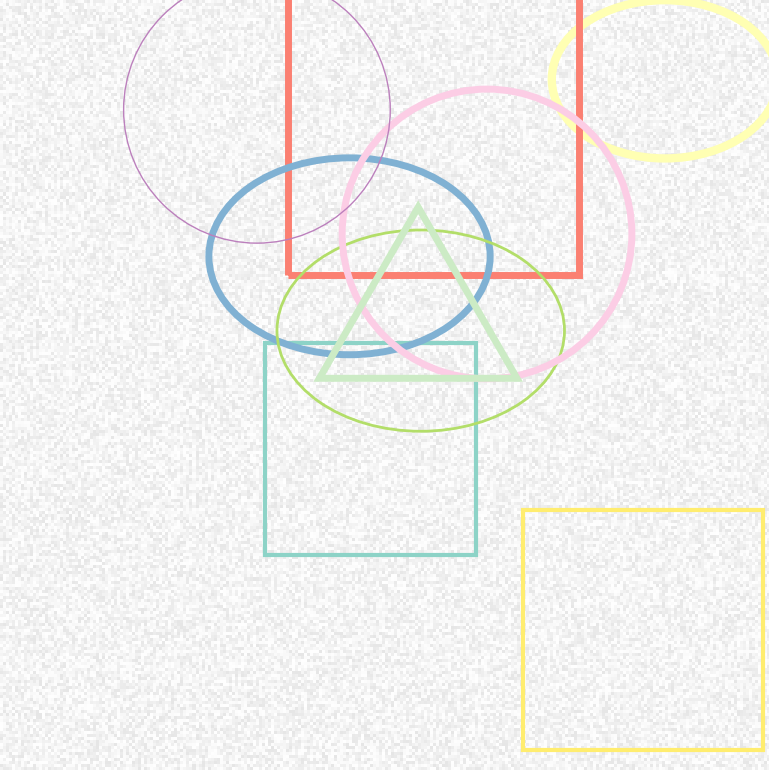[{"shape": "square", "thickness": 1.5, "radius": 0.69, "center": [0.481, 0.417]}, {"shape": "oval", "thickness": 3, "radius": 0.73, "center": [0.863, 0.897]}, {"shape": "square", "thickness": 2.5, "radius": 0.95, "center": [0.564, 0.832]}, {"shape": "oval", "thickness": 2.5, "radius": 0.91, "center": [0.454, 0.667]}, {"shape": "oval", "thickness": 1, "radius": 0.93, "center": [0.546, 0.571]}, {"shape": "circle", "thickness": 2.5, "radius": 0.94, "center": [0.632, 0.696]}, {"shape": "circle", "thickness": 0.5, "radius": 0.87, "center": [0.334, 0.857]}, {"shape": "triangle", "thickness": 2.5, "radius": 0.74, "center": [0.543, 0.583]}, {"shape": "square", "thickness": 1.5, "radius": 0.78, "center": [0.835, 0.182]}]